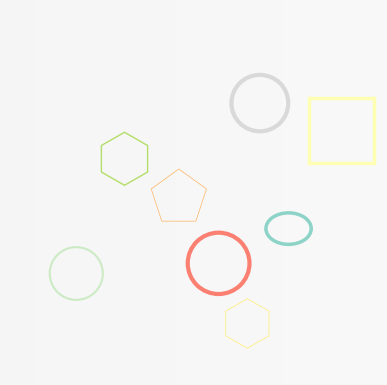[{"shape": "oval", "thickness": 2.5, "radius": 0.29, "center": [0.745, 0.406]}, {"shape": "square", "thickness": 2.5, "radius": 0.42, "center": [0.882, 0.661]}, {"shape": "circle", "thickness": 3, "radius": 0.4, "center": [0.564, 0.316]}, {"shape": "pentagon", "thickness": 0.5, "radius": 0.37, "center": [0.462, 0.486]}, {"shape": "hexagon", "thickness": 1, "radius": 0.34, "center": [0.321, 0.588]}, {"shape": "circle", "thickness": 3, "radius": 0.37, "center": [0.671, 0.732]}, {"shape": "circle", "thickness": 1.5, "radius": 0.34, "center": [0.197, 0.29]}, {"shape": "hexagon", "thickness": 0.5, "radius": 0.32, "center": [0.638, 0.16]}]